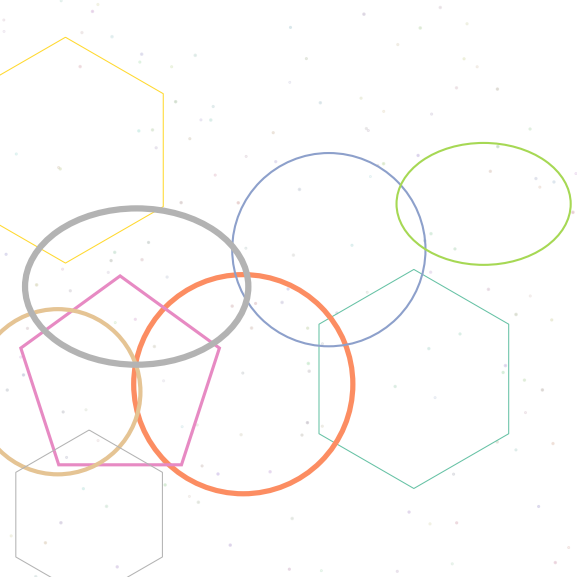[{"shape": "hexagon", "thickness": 0.5, "radius": 0.95, "center": [0.717, 0.343]}, {"shape": "circle", "thickness": 2.5, "radius": 0.95, "center": [0.421, 0.334]}, {"shape": "circle", "thickness": 1, "radius": 0.84, "center": [0.569, 0.567]}, {"shape": "pentagon", "thickness": 1.5, "radius": 0.9, "center": [0.208, 0.341]}, {"shape": "oval", "thickness": 1, "radius": 0.75, "center": [0.837, 0.646]}, {"shape": "hexagon", "thickness": 0.5, "radius": 0.98, "center": [0.113, 0.739]}, {"shape": "circle", "thickness": 2, "radius": 0.72, "center": [0.1, 0.321]}, {"shape": "hexagon", "thickness": 0.5, "radius": 0.73, "center": [0.154, 0.108]}, {"shape": "oval", "thickness": 3, "radius": 0.97, "center": [0.237, 0.503]}]